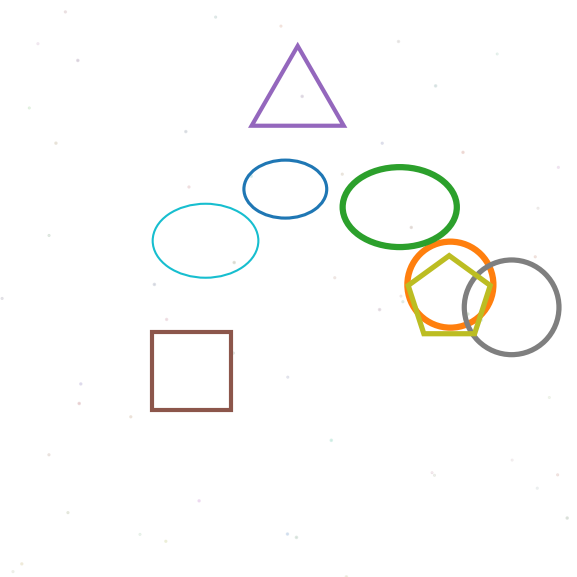[{"shape": "oval", "thickness": 1.5, "radius": 0.36, "center": [0.494, 0.672]}, {"shape": "circle", "thickness": 3, "radius": 0.37, "center": [0.78, 0.506]}, {"shape": "oval", "thickness": 3, "radius": 0.49, "center": [0.692, 0.641]}, {"shape": "triangle", "thickness": 2, "radius": 0.46, "center": [0.515, 0.827]}, {"shape": "square", "thickness": 2, "radius": 0.34, "center": [0.331, 0.357]}, {"shape": "circle", "thickness": 2.5, "radius": 0.41, "center": [0.886, 0.467]}, {"shape": "pentagon", "thickness": 2.5, "radius": 0.37, "center": [0.778, 0.482]}, {"shape": "oval", "thickness": 1, "radius": 0.46, "center": [0.356, 0.582]}]